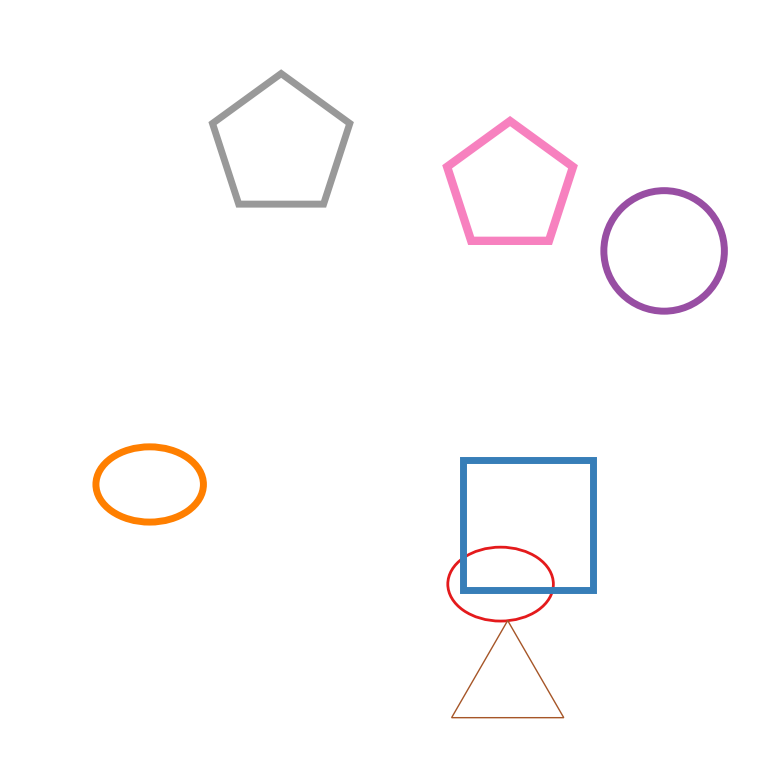[{"shape": "oval", "thickness": 1, "radius": 0.34, "center": [0.65, 0.241]}, {"shape": "square", "thickness": 2.5, "radius": 0.42, "center": [0.686, 0.318]}, {"shape": "circle", "thickness": 2.5, "radius": 0.39, "center": [0.862, 0.674]}, {"shape": "oval", "thickness": 2.5, "radius": 0.35, "center": [0.194, 0.371]}, {"shape": "triangle", "thickness": 0.5, "radius": 0.42, "center": [0.659, 0.11]}, {"shape": "pentagon", "thickness": 3, "radius": 0.43, "center": [0.662, 0.757]}, {"shape": "pentagon", "thickness": 2.5, "radius": 0.47, "center": [0.365, 0.811]}]